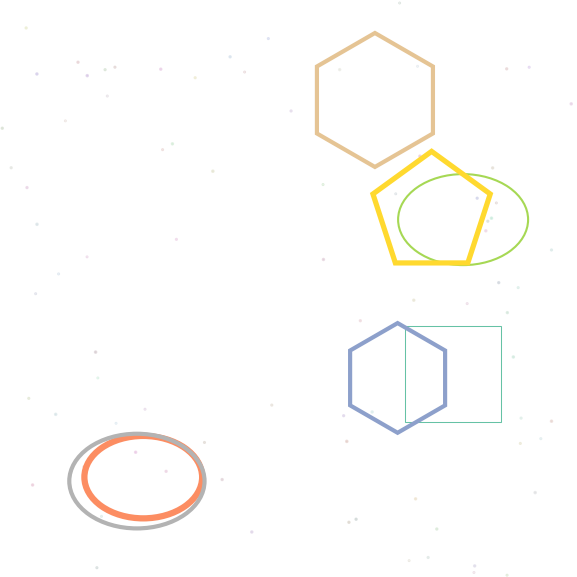[{"shape": "square", "thickness": 0.5, "radius": 0.42, "center": [0.784, 0.352]}, {"shape": "oval", "thickness": 3, "radius": 0.51, "center": [0.248, 0.173]}, {"shape": "hexagon", "thickness": 2, "radius": 0.47, "center": [0.689, 0.345]}, {"shape": "oval", "thickness": 1, "radius": 0.56, "center": [0.802, 0.619]}, {"shape": "pentagon", "thickness": 2.5, "radius": 0.53, "center": [0.747, 0.63]}, {"shape": "hexagon", "thickness": 2, "radius": 0.58, "center": [0.649, 0.826]}, {"shape": "oval", "thickness": 2, "radius": 0.59, "center": [0.237, 0.166]}]